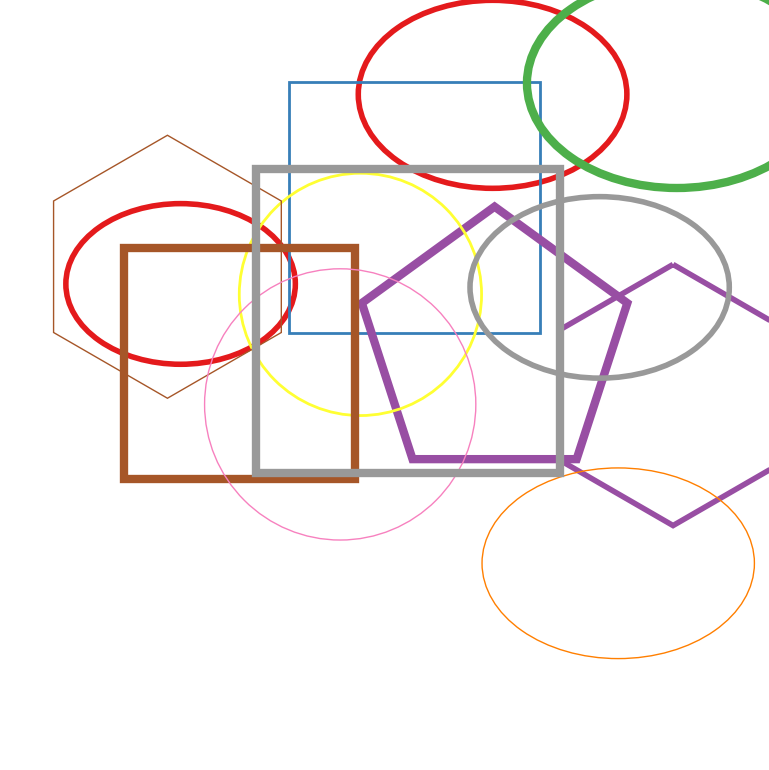[{"shape": "oval", "thickness": 2, "radius": 0.75, "center": [0.235, 0.631]}, {"shape": "oval", "thickness": 2, "radius": 0.87, "center": [0.64, 0.878]}, {"shape": "square", "thickness": 1, "radius": 0.81, "center": [0.539, 0.731]}, {"shape": "oval", "thickness": 3, "radius": 0.97, "center": [0.879, 0.892]}, {"shape": "hexagon", "thickness": 2, "radius": 0.85, "center": [0.874, 0.487]}, {"shape": "pentagon", "thickness": 3, "radius": 0.91, "center": [0.642, 0.55]}, {"shape": "oval", "thickness": 0.5, "radius": 0.88, "center": [0.803, 0.268]}, {"shape": "circle", "thickness": 1, "radius": 0.79, "center": [0.468, 0.618]}, {"shape": "hexagon", "thickness": 0.5, "radius": 0.85, "center": [0.217, 0.654]}, {"shape": "square", "thickness": 3, "radius": 0.75, "center": [0.312, 0.528]}, {"shape": "circle", "thickness": 0.5, "radius": 0.88, "center": [0.442, 0.475]}, {"shape": "oval", "thickness": 2, "radius": 0.84, "center": [0.779, 0.627]}, {"shape": "square", "thickness": 3, "radius": 0.99, "center": [0.53, 0.583]}]